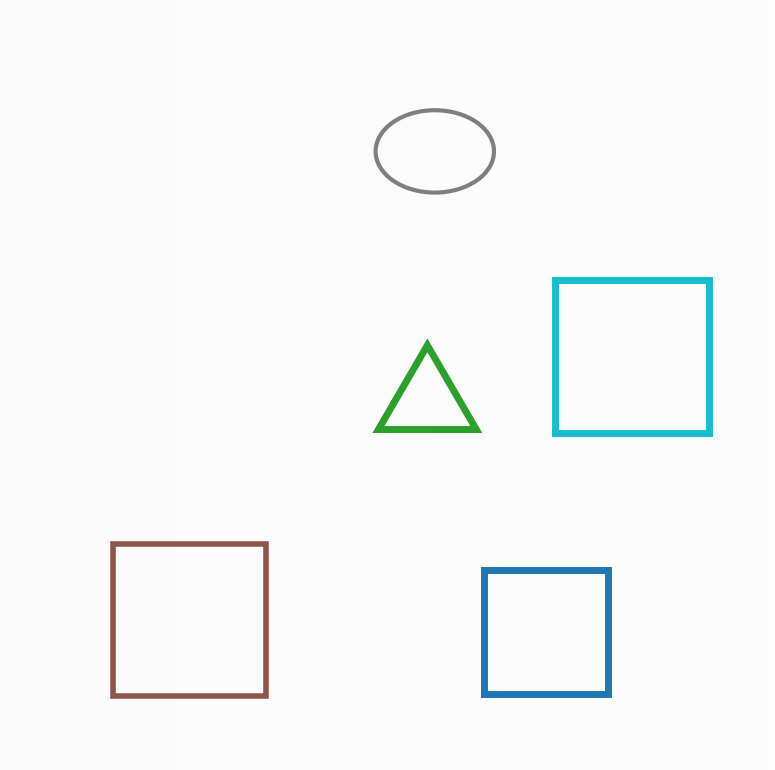[{"shape": "square", "thickness": 2.5, "radius": 0.4, "center": [0.704, 0.179]}, {"shape": "triangle", "thickness": 2.5, "radius": 0.36, "center": [0.551, 0.479]}, {"shape": "square", "thickness": 2, "radius": 0.49, "center": [0.245, 0.194]}, {"shape": "oval", "thickness": 1.5, "radius": 0.38, "center": [0.561, 0.803]}, {"shape": "square", "thickness": 2.5, "radius": 0.5, "center": [0.816, 0.537]}]